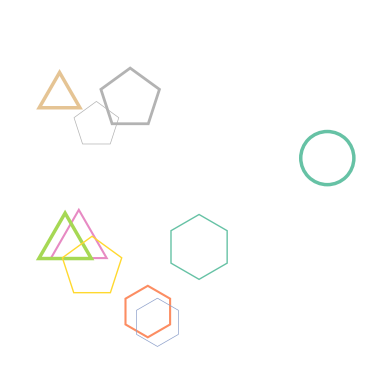[{"shape": "hexagon", "thickness": 1, "radius": 0.42, "center": [0.517, 0.359]}, {"shape": "circle", "thickness": 2.5, "radius": 0.35, "center": [0.85, 0.589]}, {"shape": "hexagon", "thickness": 1.5, "radius": 0.33, "center": [0.384, 0.191]}, {"shape": "hexagon", "thickness": 0.5, "radius": 0.31, "center": [0.409, 0.163]}, {"shape": "triangle", "thickness": 1.5, "radius": 0.42, "center": [0.205, 0.371]}, {"shape": "triangle", "thickness": 2.5, "radius": 0.39, "center": [0.169, 0.368]}, {"shape": "pentagon", "thickness": 1, "radius": 0.4, "center": [0.239, 0.305]}, {"shape": "triangle", "thickness": 2.5, "radius": 0.31, "center": [0.155, 0.751]}, {"shape": "pentagon", "thickness": 2, "radius": 0.4, "center": [0.338, 0.743]}, {"shape": "pentagon", "thickness": 0.5, "radius": 0.31, "center": [0.25, 0.675]}]